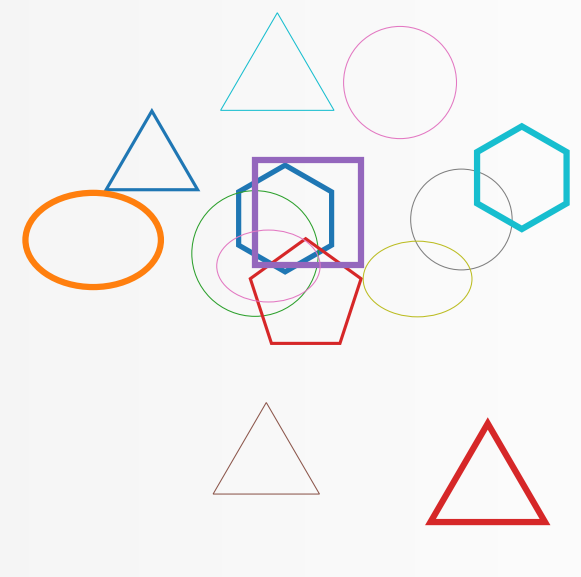[{"shape": "triangle", "thickness": 1.5, "radius": 0.45, "center": [0.261, 0.716]}, {"shape": "hexagon", "thickness": 2.5, "radius": 0.46, "center": [0.491, 0.621]}, {"shape": "oval", "thickness": 3, "radius": 0.58, "center": [0.16, 0.584]}, {"shape": "circle", "thickness": 0.5, "radius": 0.54, "center": [0.439, 0.56]}, {"shape": "triangle", "thickness": 3, "radius": 0.57, "center": [0.839, 0.152]}, {"shape": "pentagon", "thickness": 1.5, "radius": 0.5, "center": [0.526, 0.486]}, {"shape": "square", "thickness": 3, "radius": 0.45, "center": [0.53, 0.632]}, {"shape": "triangle", "thickness": 0.5, "radius": 0.53, "center": [0.458, 0.196]}, {"shape": "circle", "thickness": 0.5, "radius": 0.49, "center": [0.688, 0.856]}, {"shape": "oval", "thickness": 0.5, "radius": 0.44, "center": [0.462, 0.538]}, {"shape": "circle", "thickness": 0.5, "radius": 0.44, "center": [0.794, 0.619]}, {"shape": "oval", "thickness": 0.5, "radius": 0.47, "center": [0.718, 0.516]}, {"shape": "triangle", "thickness": 0.5, "radius": 0.56, "center": [0.477, 0.864]}, {"shape": "hexagon", "thickness": 3, "radius": 0.44, "center": [0.898, 0.691]}]